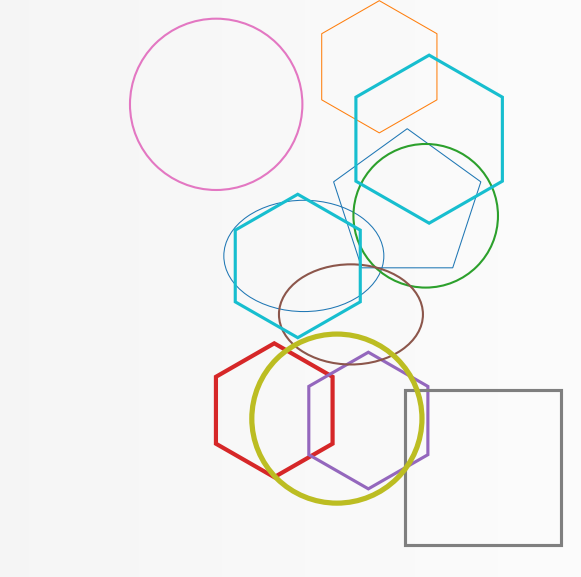[{"shape": "oval", "thickness": 0.5, "radius": 0.69, "center": [0.523, 0.556]}, {"shape": "pentagon", "thickness": 0.5, "radius": 0.67, "center": [0.701, 0.643]}, {"shape": "hexagon", "thickness": 0.5, "radius": 0.57, "center": [0.653, 0.884]}, {"shape": "circle", "thickness": 1, "radius": 0.62, "center": [0.732, 0.625]}, {"shape": "hexagon", "thickness": 2, "radius": 0.58, "center": [0.472, 0.289]}, {"shape": "hexagon", "thickness": 1.5, "radius": 0.59, "center": [0.634, 0.271]}, {"shape": "oval", "thickness": 1, "radius": 0.62, "center": [0.604, 0.455]}, {"shape": "circle", "thickness": 1, "radius": 0.74, "center": [0.372, 0.818]}, {"shape": "square", "thickness": 1.5, "radius": 0.67, "center": [0.83, 0.19]}, {"shape": "circle", "thickness": 2.5, "radius": 0.73, "center": [0.58, 0.274]}, {"shape": "hexagon", "thickness": 1.5, "radius": 0.73, "center": [0.738, 0.758]}, {"shape": "hexagon", "thickness": 1.5, "radius": 0.62, "center": [0.512, 0.539]}]